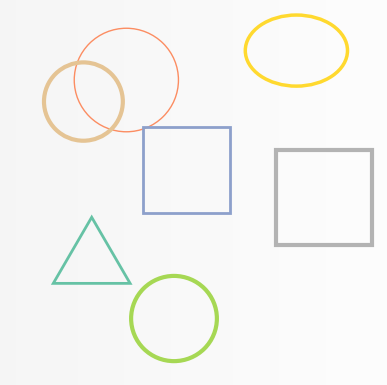[{"shape": "triangle", "thickness": 2, "radius": 0.57, "center": [0.237, 0.321]}, {"shape": "circle", "thickness": 1, "radius": 0.67, "center": [0.326, 0.792]}, {"shape": "square", "thickness": 2, "radius": 0.56, "center": [0.482, 0.558]}, {"shape": "circle", "thickness": 3, "radius": 0.55, "center": [0.449, 0.173]}, {"shape": "oval", "thickness": 2.5, "radius": 0.66, "center": [0.765, 0.869]}, {"shape": "circle", "thickness": 3, "radius": 0.51, "center": [0.215, 0.736]}, {"shape": "square", "thickness": 3, "radius": 0.61, "center": [0.836, 0.487]}]